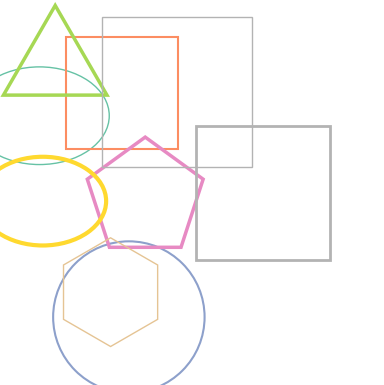[{"shape": "oval", "thickness": 1, "radius": 0.91, "center": [0.103, 0.699]}, {"shape": "square", "thickness": 1.5, "radius": 0.73, "center": [0.317, 0.759]}, {"shape": "circle", "thickness": 1.5, "radius": 0.98, "center": [0.335, 0.176]}, {"shape": "pentagon", "thickness": 2.5, "radius": 0.79, "center": [0.377, 0.486]}, {"shape": "triangle", "thickness": 2.5, "radius": 0.78, "center": [0.143, 0.831]}, {"shape": "oval", "thickness": 3, "radius": 0.82, "center": [0.111, 0.478]}, {"shape": "hexagon", "thickness": 1, "radius": 0.71, "center": [0.287, 0.241]}, {"shape": "square", "thickness": 1, "radius": 0.97, "center": [0.46, 0.761]}, {"shape": "square", "thickness": 2, "radius": 0.87, "center": [0.683, 0.499]}]